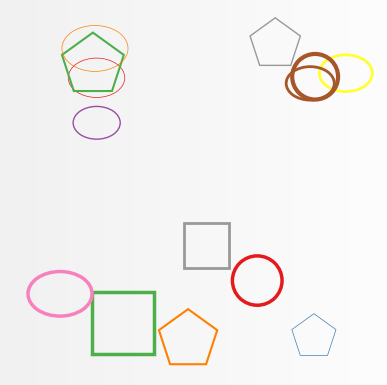[{"shape": "circle", "thickness": 2.5, "radius": 0.32, "center": [0.664, 0.271]}, {"shape": "oval", "thickness": 0.5, "radius": 0.37, "center": [0.249, 0.798]}, {"shape": "pentagon", "thickness": 0.5, "radius": 0.3, "center": [0.81, 0.125]}, {"shape": "pentagon", "thickness": 1.5, "radius": 0.42, "center": [0.24, 0.831]}, {"shape": "square", "thickness": 2.5, "radius": 0.4, "center": [0.318, 0.161]}, {"shape": "oval", "thickness": 1, "radius": 0.3, "center": [0.25, 0.681]}, {"shape": "pentagon", "thickness": 1.5, "radius": 0.4, "center": [0.485, 0.118]}, {"shape": "oval", "thickness": 0.5, "radius": 0.43, "center": [0.245, 0.874]}, {"shape": "oval", "thickness": 2, "radius": 0.34, "center": [0.892, 0.81]}, {"shape": "circle", "thickness": 3, "radius": 0.3, "center": [0.813, 0.801]}, {"shape": "oval", "thickness": 2, "radius": 0.31, "center": [0.801, 0.783]}, {"shape": "oval", "thickness": 2.5, "radius": 0.41, "center": [0.155, 0.237]}, {"shape": "pentagon", "thickness": 1, "radius": 0.34, "center": [0.71, 0.885]}, {"shape": "square", "thickness": 2, "radius": 0.29, "center": [0.534, 0.363]}]